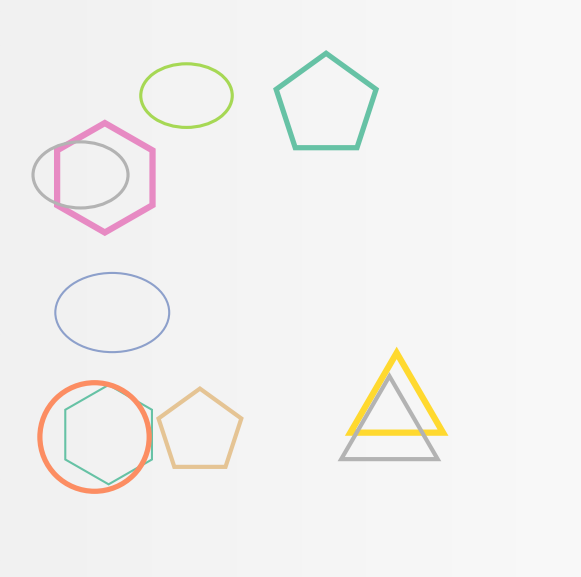[{"shape": "hexagon", "thickness": 1, "radius": 0.43, "center": [0.187, 0.247]}, {"shape": "pentagon", "thickness": 2.5, "radius": 0.45, "center": [0.561, 0.816]}, {"shape": "circle", "thickness": 2.5, "radius": 0.47, "center": [0.163, 0.242]}, {"shape": "oval", "thickness": 1, "radius": 0.49, "center": [0.193, 0.458]}, {"shape": "hexagon", "thickness": 3, "radius": 0.47, "center": [0.18, 0.691]}, {"shape": "oval", "thickness": 1.5, "radius": 0.39, "center": [0.321, 0.834]}, {"shape": "triangle", "thickness": 3, "radius": 0.46, "center": [0.682, 0.296]}, {"shape": "pentagon", "thickness": 2, "radius": 0.37, "center": [0.344, 0.251]}, {"shape": "oval", "thickness": 1.5, "radius": 0.41, "center": [0.139, 0.696]}, {"shape": "triangle", "thickness": 2, "radius": 0.48, "center": [0.67, 0.252]}]